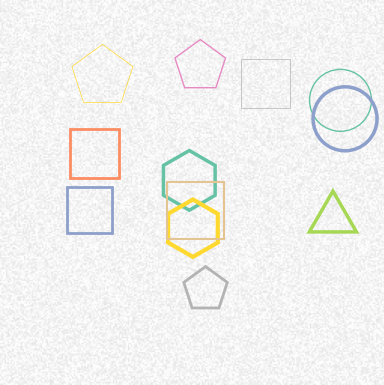[{"shape": "hexagon", "thickness": 2.5, "radius": 0.39, "center": [0.492, 0.531]}, {"shape": "circle", "thickness": 1, "radius": 0.4, "center": [0.884, 0.739]}, {"shape": "square", "thickness": 2, "radius": 0.32, "center": [0.246, 0.601]}, {"shape": "circle", "thickness": 2.5, "radius": 0.42, "center": [0.896, 0.691]}, {"shape": "square", "thickness": 2, "radius": 0.29, "center": [0.232, 0.454]}, {"shape": "pentagon", "thickness": 1, "radius": 0.35, "center": [0.52, 0.828]}, {"shape": "triangle", "thickness": 2.5, "radius": 0.35, "center": [0.865, 0.433]}, {"shape": "pentagon", "thickness": 0.5, "radius": 0.42, "center": [0.266, 0.801]}, {"shape": "hexagon", "thickness": 3, "radius": 0.37, "center": [0.501, 0.407]}, {"shape": "square", "thickness": 1.5, "radius": 0.37, "center": [0.508, 0.453]}, {"shape": "square", "thickness": 0.5, "radius": 0.32, "center": [0.69, 0.784]}, {"shape": "pentagon", "thickness": 2, "radius": 0.3, "center": [0.534, 0.248]}]